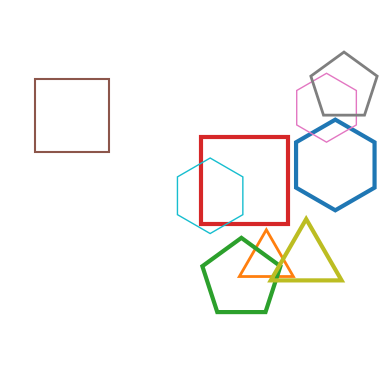[{"shape": "hexagon", "thickness": 3, "radius": 0.59, "center": [0.871, 0.572]}, {"shape": "triangle", "thickness": 2, "radius": 0.4, "center": [0.692, 0.322]}, {"shape": "pentagon", "thickness": 3, "radius": 0.53, "center": [0.627, 0.276]}, {"shape": "square", "thickness": 3, "radius": 0.56, "center": [0.636, 0.531]}, {"shape": "square", "thickness": 1.5, "radius": 0.47, "center": [0.187, 0.7]}, {"shape": "hexagon", "thickness": 1, "radius": 0.45, "center": [0.848, 0.72]}, {"shape": "pentagon", "thickness": 2, "radius": 0.45, "center": [0.894, 0.774]}, {"shape": "triangle", "thickness": 3, "radius": 0.53, "center": [0.795, 0.325]}, {"shape": "hexagon", "thickness": 1, "radius": 0.49, "center": [0.546, 0.491]}]